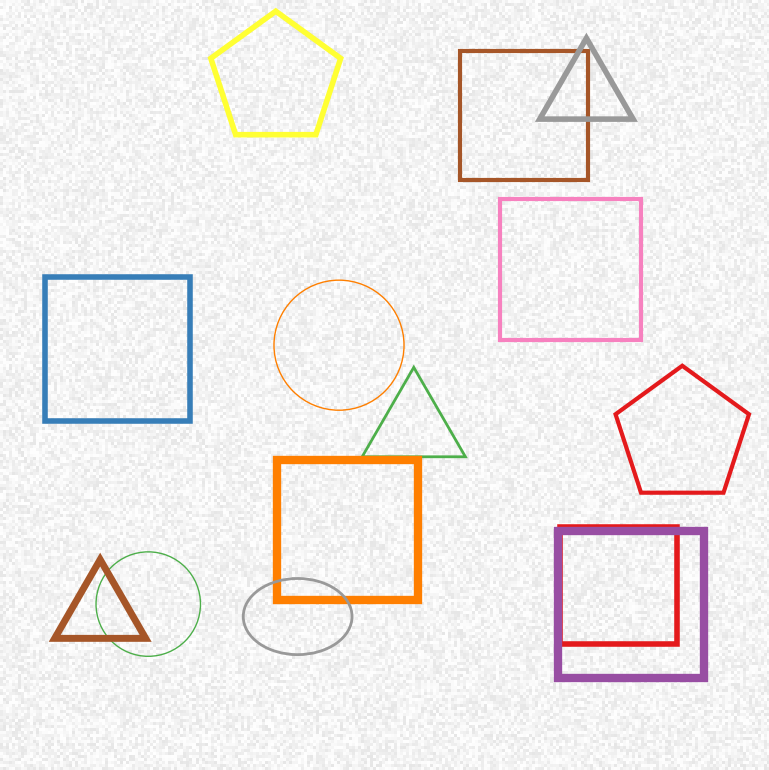[{"shape": "pentagon", "thickness": 1.5, "radius": 0.46, "center": [0.886, 0.434]}, {"shape": "square", "thickness": 2, "radius": 0.38, "center": [0.803, 0.24]}, {"shape": "square", "thickness": 2, "radius": 0.47, "center": [0.153, 0.547]}, {"shape": "circle", "thickness": 0.5, "radius": 0.34, "center": [0.193, 0.215]}, {"shape": "triangle", "thickness": 1, "radius": 0.39, "center": [0.537, 0.445]}, {"shape": "square", "thickness": 3, "radius": 0.47, "center": [0.819, 0.215]}, {"shape": "square", "thickness": 3, "radius": 0.45, "center": [0.451, 0.312]}, {"shape": "circle", "thickness": 0.5, "radius": 0.42, "center": [0.44, 0.552]}, {"shape": "pentagon", "thickness": 2, "radius": 0.44, "center": [0.358, 0.897]}, {"shape": "square", "thickness": 1.5, "radius": 0.42, "center": [0.68, 0.85]}, {"shape": "triangle", "thickness": 2.5, "radius": 0.34, "center": [0.13, 0.205]}, {"shape": "square", "thickness": 1.5, "radius": 0.46, "center": [0.741, 0.65]}, {"shape": "oval", "thickness": 1, "radius": 0.35, "center": [0.387, 0.199]}, {"shape": "triangle", "thickness": 2, "radius": 0.35, "center": [0.762, 0.88]}]